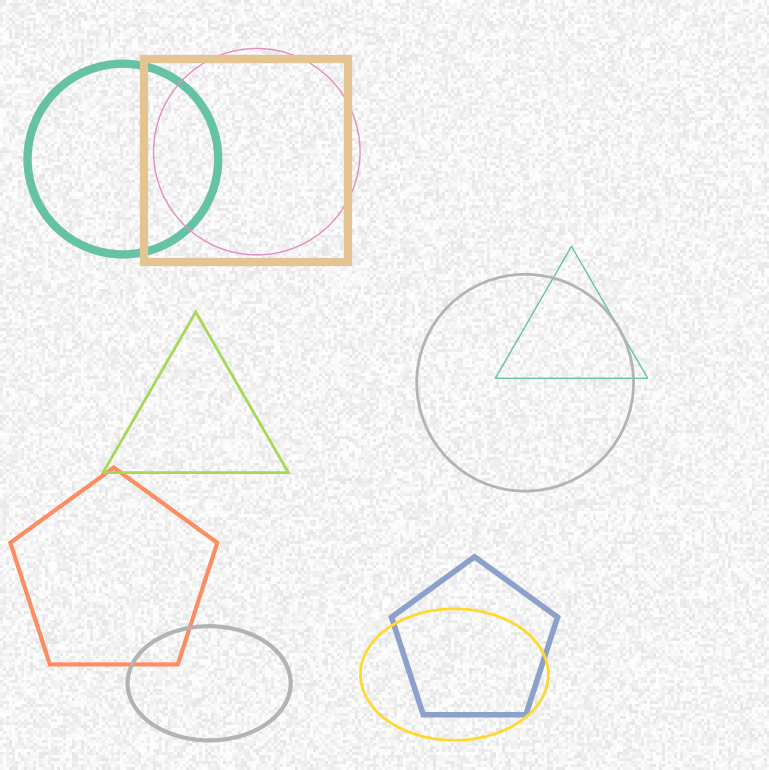[{"shape": "circle", "thickness": 3, "radius": 0.62, "center": [0.16, 0.793]}, {"shape": "triangle", "thickness": 0.5, "radius": 0.57, "center": [0.742, 0.566]}, {"shape": "pentagon", "thickness": 1.5, "radius": 0.71, "center": [0.148, 0.251]}, {"shape": "pentagon", "thickness": 2, "radius": 0.57, "center": [0.616, 0.163]}, {"shape": "circle", "thickness": 0.5, "radius": 0.67, "center": [0.334, 0.803]}, {"shape": "triangle", "thickness": 1, "radius": 0.69, "center": [0.254, 0.456]}, {"shape": "oval", "thickness": 1, "radius": 0.61, "center": [0.59, 0.124]}, {"shape": "square", "thickness": 3, "radius": 0.66, "center": [0.32, 0.791]}, {"shape": "circle", "thickness": 1, "radius": 0.7, "center": [0.682, 0.503]}, {"shape": "oval", "thickness": 1.5, "radius": 0.53, "center": [0.272, 0.113]}]